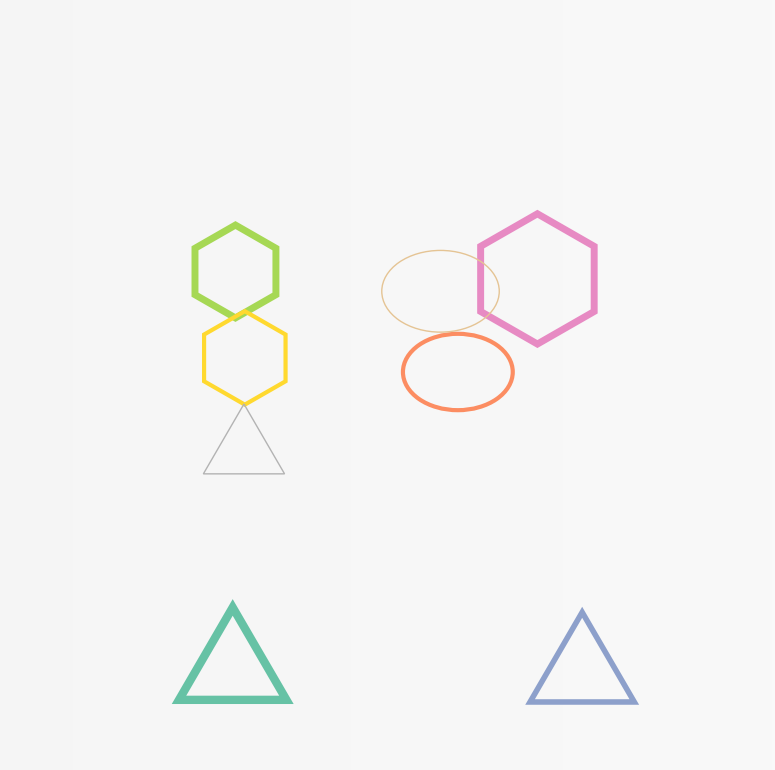[{"shape": "triangle", "thickness": 3, "radius": 0.4, "center": [0.3, 0.131]}, {"shape": "oval", "thickness": 1.5, "radius": 0.35, "center": [0.591, 0.517]}, {"shape": "triangle", "thickness": 2, "radius": 0.39, "center": [0.751, 0.127]}, {"shape": "hexagon", "thickness": 2.5, "radius": 0.42, "center": [0.693, 0.638]}, {"shape": "hexagon", "thickness": 2.5, "radius": 0.3, "center": [0.304, 0.647]}, {"shape": "hexagon", "thickness": 1.5, "radius": 0.3, "center": [0.316, 0.535]}, {"shape": "oval", "thickness": 0.5, "radius": 0.38, "center": [0.568, 0.622]}, {"shape": "triangle", "thickness": 0.5, "radius": 0.3, "center": [0.315, 0.415]}]